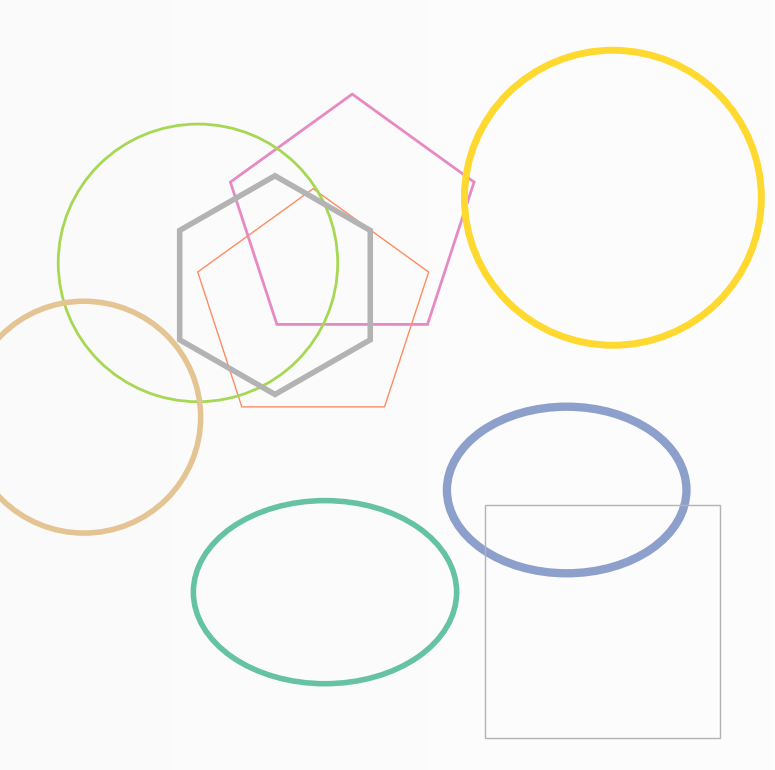[{"shape": "oval", "thickness": 2, "radius": 0.85, "center": [0.419, 0.231]}, {"shape": "pentagon", "thickness": 0.5, "radius": 0.78, "center": [0.404, 0.598]}, {"shape": "oval", "thickness": 3, "radius": 0.77, "center": [0.731, 0.364]}, {"shape": "pentagon", "thickness": 1, "radius": 0.83, "center": [0.454, 0.712]}, {"shape": "circle", "thickness": 1, "radius": 0.9, "center": [0.255, 0.659]}, {"shape": "circle", "thickness": 2.5, "radius": 0.96, "center": [0.791, 0.743]}, {"shape": "circle", "thickness": 2, "radius": 0.75, "center": [0.108, 0.458]}, {"shape": "square", "thickness": 0.5, "radius": 0.76, "center": [0.777, 0.192]}, {"shape": "hexagon", "thickness": 2, "radius": 0.71, "center": [0.355, 0.63]}]